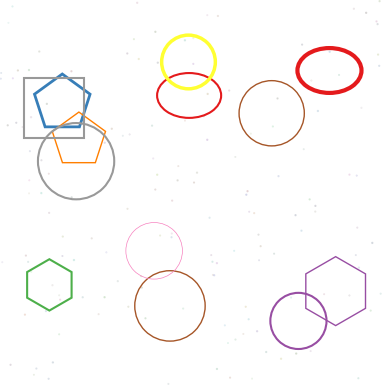[{"shape": "oval", "thickness": 1.5, "radius": 0.42, "center": [0.491, 0.752]}, {"shape": "oval", "thickness": 3, "radius": 0.42, "center": [0.856, 0.817]}, {"shape": "pentagon", "thickness": 2, "radius": 0.38, "center": [0.162, 0.732]}, {"shape": "hexagon", "thickness": 1.5, "radius": 0.33, "center": [0.128, 0.26]}, {"shape": "circle", "thickness": 1.5, "radius": 0.36, "center": [0.775, 0.166]}, {"shape": "hexagon", "thickness": 1, "radius": 0.45, "center": [0.872, 0.244]}, {"shape": "pentagon", "thickness": 1, "radius": 0.36, "center": [0.205, 0.636]}, {"shape": "circle", "thickness": 2.5, "radius": 0.35, "center": [0.49, 0.839]}, {"shape": "circle", "thickness": 1, "radius": 0.46, "center": [0.441, 0.205]}, {"shape": "circle", "thickness": 1, "radius": 0.42, "center": [0.706, 0.706]}, {"shape": "circle", "thickness": 0.5, "radius": 0.37, "center": [0.4, 0.349]}, {"shape": "circle", "thickness": 1.5, "radius": 0.5, "center": [0.198, 0.581]}, {"shape": "square", "thickness": 1.5, "radius": 0.39, "center": [0.14, 0.719]}]